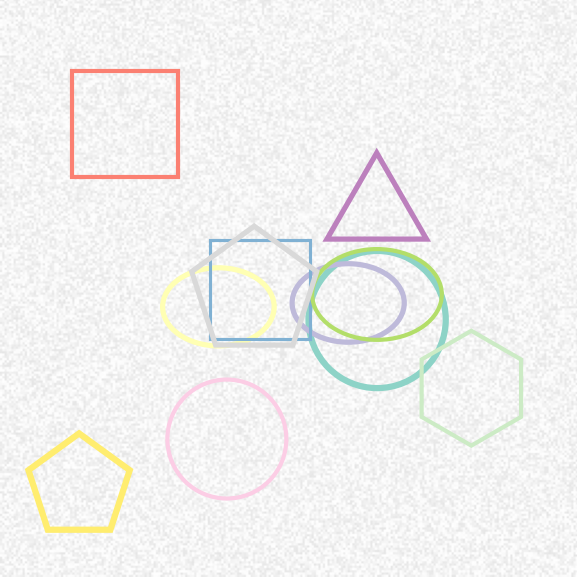[{"shape": "circle", "thickness": 3, "radius": 0.59, "center": [0.653, 0.446]}, {"shape": "oval", "thickness": 2.5, "radius": 0.48, "center": [0.378, 0.468]}, {"shape": "oval", "thickness": 2.5, "radius": 0.49, "center": [0.603, 0.475]}, {"shape": "square", "thickness": 2, "radius": 0.46, "center": [0.216, 0.784]}, {"shape": "square", "thickness": 1.5, "radius": 0.43, "center": [0.45, 0.498]}, {"shape": "oval", "thickness": 2, "radius": 0.56, "center": [0.653, 0.489]}, {"shape": "circle", "thickness": 2, "radius": 0.51, "center": [0.393, 0.239]}, {"shape": "pentagon", "thickness": 2.5, "radius": 0.57, "center": [0.44, 0.494]}, {"shape": "triangle", "thickness": 2.5, "radius": 0.5, "center": [0.652, 0.635]}, {"shape": "hexagon", "thickness": 2, "radius": 0.5, "center": [0.816, 0.327]}, {"shape": "pentagon", "thickness": 3, "radius": 0.46, "center": [0.137, 0.156]}]